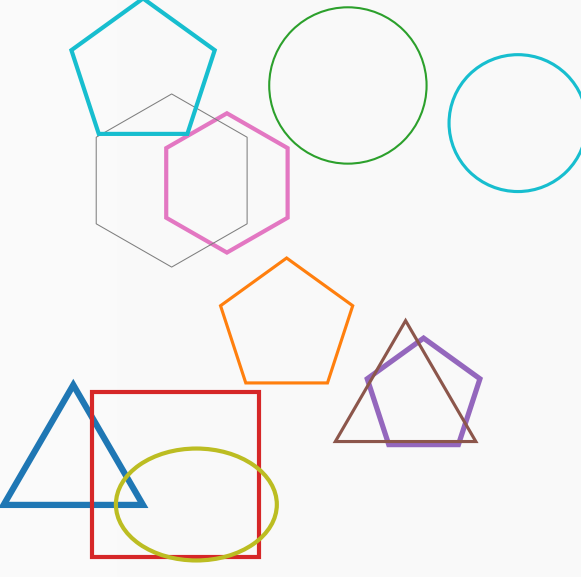[{"shape": "triangle", "thickness": 3, "radius": 0.69, "center": [0.126, 0.194]}, {"shape": "pentagon", "thickness": 1.5, "radius": 0.6, "center": [0.493, 0.433]}, {"shape": "circle", "thickness": 1, "radius": 0.68, "center": [0.599, 0.851]}, {"shape": "square", "thickness": 2, "radius": 0.72, "center": [0.302, 0.178]}, {"shape": "pentagon", "thickness": 2.5, "radius": 0.51, "center": [0.729, 0.312]}, {"shape": "triangle", "thickness": 1.5, "radius": 0.7, "center": [0.698, 0.304]}, {"shape": "hexagon", "thickness": 2, "radius": 0.6, "center": [0.39, 0.682]}, {"shape": "hexagon", "thickness": 0.5, "radius": 0.75, "center": [0.295, 0.687]}, {"shape": "oval", "thickness": 2, "radius": 0.69, "center": [0.338, 0.126]}, {"shape": "pentagon", "thickness": 2, "radius": 0.65, "center": [0.246, 0.872]}, {"shape": "circle", "thickness": 1.5, "radius": 0.59, "center": [0.891, 0.786]}]